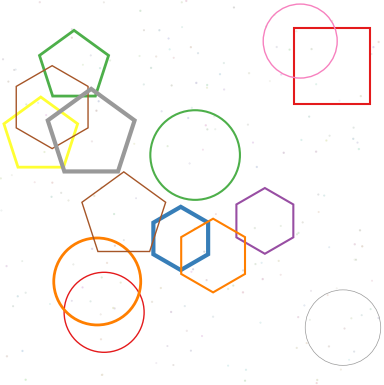[{"shape": "square", "thickness": 1.5, "radius": 0.49, "center": [0.862, 0.828]}, {"shape": "circle", "thickness": 1, "radius": 0.52, "center": [0.27, 0.189]}, {"shape": "hexagon", "thickness": 3, "radius": 0.41, "center": [0.469, 0.381]}, {"shape": "pentagon", "thickness": 2, "radius": 0.47, "center": [0.192, 0.827]}, {"shape": "circle", "thickness": 1.5, "radius": 0.58, "center": [0.507, 0.597]}, {"shape": "hexagon", "thickness": 1.5, "radius": 0.43, "center": [0.688, 0.426]}, {"shape": "hexagon", "thickness": 1.5, "radius": 0.48, "center": [0.554, 0.336]}, {"shape": "circle", "thickness": 2, "radius": 0.56, "center": [0.253, 0.269]}, {"shape": "pentagon", "thickness": 2, "radius": 0.5, "center": [0.106, 0.647]}, {"shape": "pentagon", "thickness": 1, "radius": 0.57, "center": [0.322, 0.439]}, {"shape": "hexagon", "thickness": 1, "radius": 0.54, "center": [0.135, 0.722]}, {"shape": "circle", "thickness": 1, "radius": 0.48, "center": [0.78, 0.893]}, {"shape": "pentagon", "thickness": 3, "radius": 0.59, "center": [0.237, 0.651]}, {"shape": "circle", "thickness": 0.5, "radius": 0.49, "center": [0.891, 0.149]}]